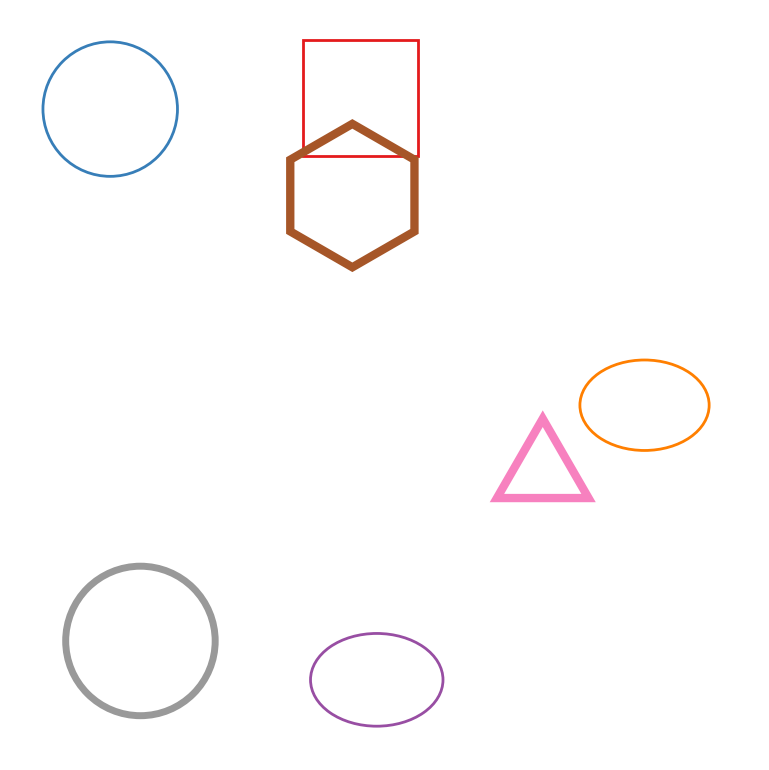[{"shape": "square", "thickness": 1, "radius": 0.38, "center": [0.468, 0.873]}, {"shape": "circle", "thickness": 1, "radius": 0.44, "center": [0.143, 0.858]}, {"shape": "oval", "thickness": 1, "radius": 0.43, "center": [0.489, 0.117]}, {"shape": "oval", "thickness": 1, "radius": 0.42, "center": [0.837, 0.474]}, {"shape": "hexagon", "thickness": 3, "radius": 0.47, "center": [0.458, 0.746]}, {"shape": "triangle", "thickness": 3, "radius": 0.34, "center": [0.705, 0.388]}, {"shape": "circle", "thickness": 2.5, "radius": 0.49, "center": [0.182, 0.168]}]